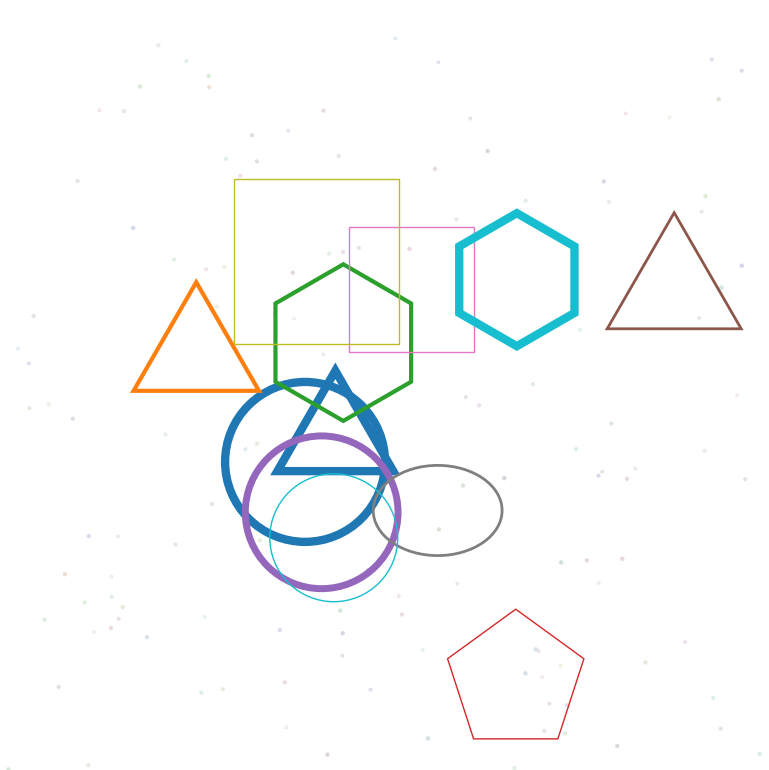[{"shape": "circle", "thickness": 3, "radius": 0.52, "center": [0.396, 0.4]}, {"shape": "triangle", "thickness": 3, "radius": 0.43, "center": [0.435, 0.432]}, {"shape": "triangle", "thickness": 1.5, "radius": 0.47, "center": [0.255, 0.539]}, {"shape": "hexagon", "thickness": 1.5, "radius": 0.51, "center": [0.446, 0.555]}, {"shape": "pentagon", "thickness": 0.5, "radius": 0.47, "center": [0.67, 0.116]}, {"shape": "circle", "thickness": 2.5, "radius": 0.5, "center": [0.418, 0.335]}, {"shape": "triangle", "thickness": 1, "radius": 0.5, "center": [0.876, 0.623]}, {"shape": "square", "thickness": 0.5, "radius": 0.41, "center": [0.534, 0.624]}, {"shape": "oval", "thickness": 1, "radius": 0.42, "center": [0.568, 0.337]}, {"shape": "square", "thickness": 0.5, "radius": 0.54, "center": [0.411, 0.661]}, {"shape": "hexagon", "thickness": 3, "radius": 0.43, "center": [0.671, 0.637]}, {"shape": "circle", "thickness": 0.5, "radius": 0.42, "center": [0.433, 0.302]}]